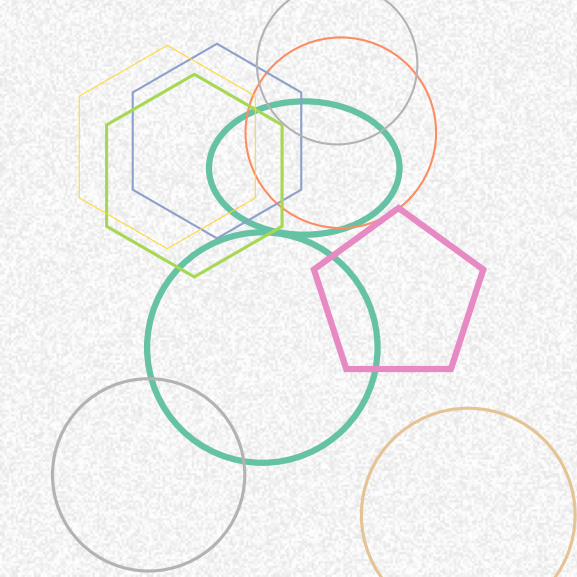[{"shape": "oval", "thickness": 3, "radius": 0.82, "center": [0.527, 0.708]}, {"shape": "circle", "thickness": 3, "radius": 1.0, "center": [0.454, 0.397]}, {"shape": "circle", "thickness": 1, "radius": 0.83, "center": [0.59, 0.769]}, {"shape": "hexagon", "thickness": 1, "radius": 0.84, "center": [0.376, 0.755]}, {"shape": "pentagon", "thickness": 3, "radius": 0.77, "center": [0.69, 0.485]}, {"shape": "hexagon", "thickness": 1.5, "radius": 0.88, "center": [0.336, 0.695]}, {"shape": "hexagon", "thickness": 0.5, "radius": 0.88, "center": [0.29, 0.745]}, {"shape": "circle", "thickness": 1.5, "radius": 0.93, "center": [0.811, 0.107]}, {"shape": "circle", "thickness": 1, "radius": 0.69, "center": [0.584, 0.888]}, {"shape": "circle", "thickness": 1.5, "radius": 0.83, "center": [0.257, 0.177]}]